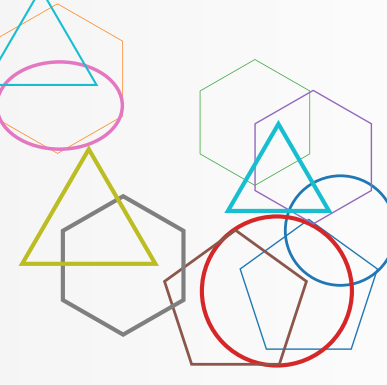[{"shape": "circle", "thickness": 2, "radius": 0.71, "center": [0.879, 0.401]}, {"shape": "pentagon", "thickness": 1, "radius": 0.93, "center": [0.797, 0.244]}, {"shape": "hexagon", "thickness": 0.5, "radius": 0.97, "center": [0.148, 0.796]}, {"shape": "hexagon", "thickness": 0.5, "radius": 0.82, "center": [0.658, 0.682]}, {"shape": "circle", "thickness": 3, "radius": 0.97, "center": [0.715, 0.244]}, {"shape": "hexagon", "thickness": 1, "radius": 0.87, "center": [0.808, 0.592]}, {"shape": "pentagon", "thickness": 2, "radius": 0.96, "center": [0.608, 0.21]}, {"shape": "oval", "thickness": 2.5, "radius": 0.81, "center": [0.154, 0.726]}, {"shape": "hexagon", "thickness": 3, "radius": 0.9, "center": [0.318, 0.311]}, {"shape": "triangle", "thickness": 3, "radius": 0.99, "center": [0.229, 0.414]}, {"shape": "triangle", "thickness": 3, "radius": 0.75, "center": [0.719, 0.527]}, {"shape": "triangle", "thickness": 1.5, "radius": 0.83, "center": [0.105, 0.862]}]